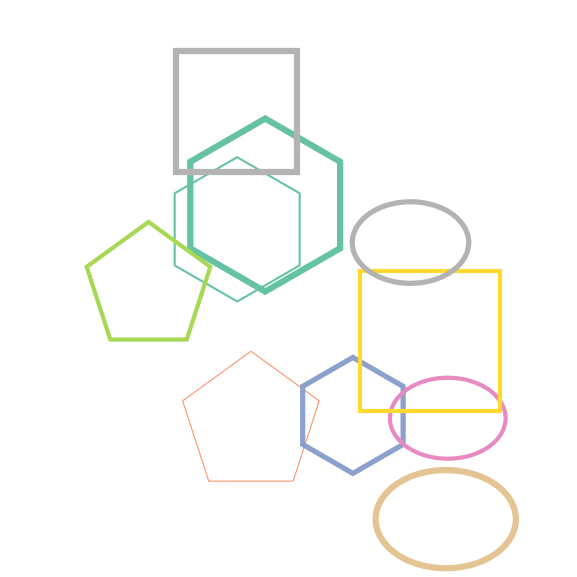[{"shape": "hexagon", "thickness": 3, "radius": 0.75, "center": [0.459, 0.644]}, {"shape": "hexagon", "thickness": 1, "radius": 0.62, "center": [0.411, 0.602]}, {"shape": "pentagon", "thickness": 0.5, "radius": 0.62, "center": [0.435, 0.267]}, {"shape": "hexagon", "thickness": 2.5, "radius": 0.5, "center": [0.611, 0.28]}, {"shape": "oval", "thickness": 2, "radius": 0.5, "center": [0.775, 0.275]}, {"shape": "pentagon", "thickness": 2, "radius": 0.56, "center": [0.257, 0.502]}, {"shape": "square", "thickness": 2, "radius": 0.61, "center": [0.744, 0.409]}, {"shape": "oval", "thickness": 3, "radius": 0.61, "center": [0.772, 0.1]}, {"shape": "oval", "thickness": 2.5, "radius": 0.5, "center": [0.711, 0.579]}, {"shape": "square", "thickness": 3, "radius": 0.52, "center": [0.409, 0.806]}]